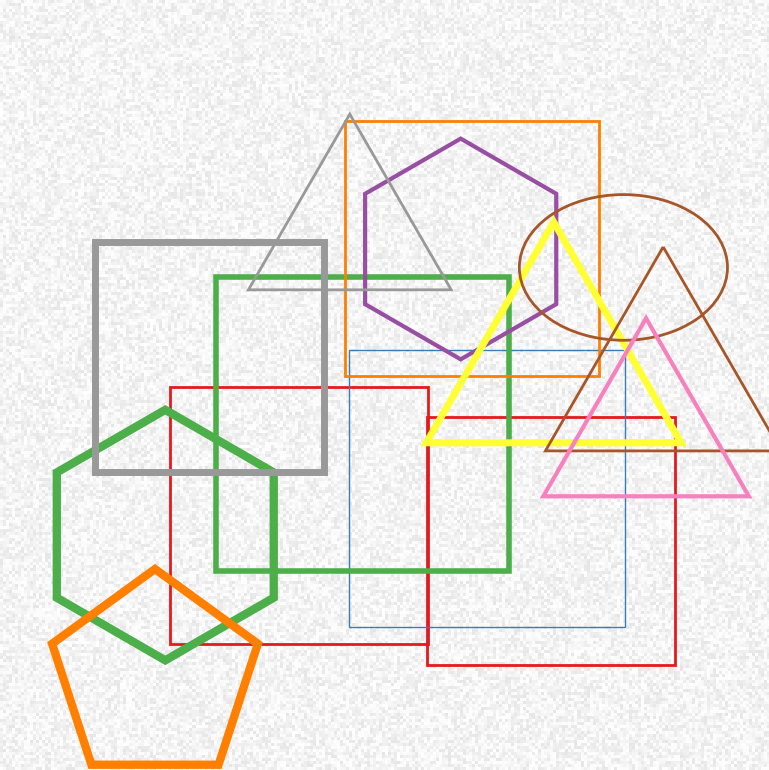[{"shape": "square", "thickness": 1, "radius": 0.84, "center": [0.389, 0.331]}, {"shape": "square", "thickness": 1, "radius": 0.81, "center": [0.716, 0.297]}, {"shape": "square", "thickness": 0.5, "radius": 0.9, "center": [0.633, 0.365]}, {"shape": "square", "thickness": 2, "radius": 0.95, "center": [0.471, 0.45]}, {"shape": "hexagon", "thickness": 3, "radius": 0.81, "center": [0.215, 0.305]}, {"shape": "hexagon", "thickness": 1.5, "radius": 0.72, "center": [0.598, 0.677]}, {"shape": "square", "thickness": 1, "radius": 0.83, "center": [0.613, 0.677]}, {"shape": "pentagon", "thickness": 3, "radius": 0.7, "center": [0.201, 0.121]}, {"shape": "triangle", "thickness": 2.5, "radius": 0.96, "center": [0.719, 0.52]}, {"shape": "triangle", "thickness": 1, "radius": 0.88, "center": [0.861, 0.503]}, {"shape": "oval", "thickness": 1, "radius": 0.68, "center": [0.81, 0.653]}, {"shape": "triangle", "thickness": 1.5, "radius": 0.77, "center": [0.839, 0.433]}, {"shape": "triangle", "thickness": 1, "radius": 0.76, "center": [0.454, 0.7]}, {"shape": "square", "thickness": 2.5, "radius": 0.75, "center": [0.272, 0.536]}]